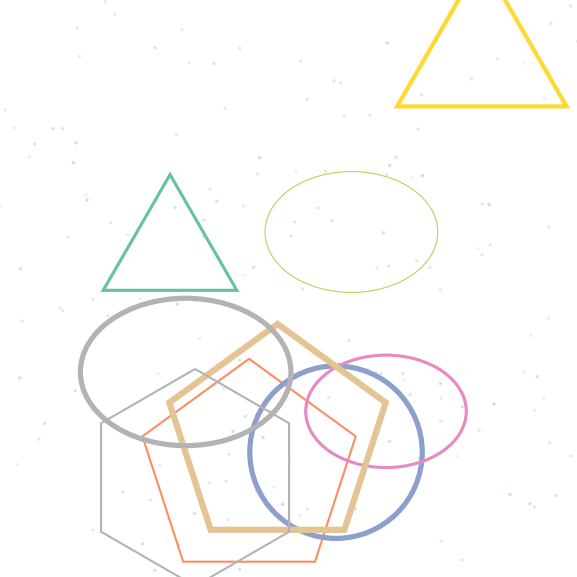[{"shape": "triangle", "thickness": 1.5, "radius": 0.67, "center": [0.294, 0.563]}, {"shape": "pentagon", "thickness": 1, "radius": 0.97, "center": [0.431, 0.184]}, {"shape": "circle", "thickness": 2.5, "radius": 0.75, "center": [0.582, 0.216]}, {"shape": "oval", "thickness": 1.5, "radius": 0.7, "center": [0.668, 0.287]}, {"shape": "oval", "thickness": 0.5, "radius": 0.75, "center": [0.608, 0.597]}, {"shape": "triangle", "thickness": 2, "radius": 0.85, "center": [0.834, 0.9]}, {"shape": "pentagon", "thickness": 3, "radius": 0.98, "center": [0.481, 0.241]}, {"shape": "oval", "thickness": 2.5, "radius": 0.91, "center": [0.321, 0.355]}, {"shape": "hexagon", "thickness": 1, "radius": 0.94, "center": [0.338, 0.172]}]